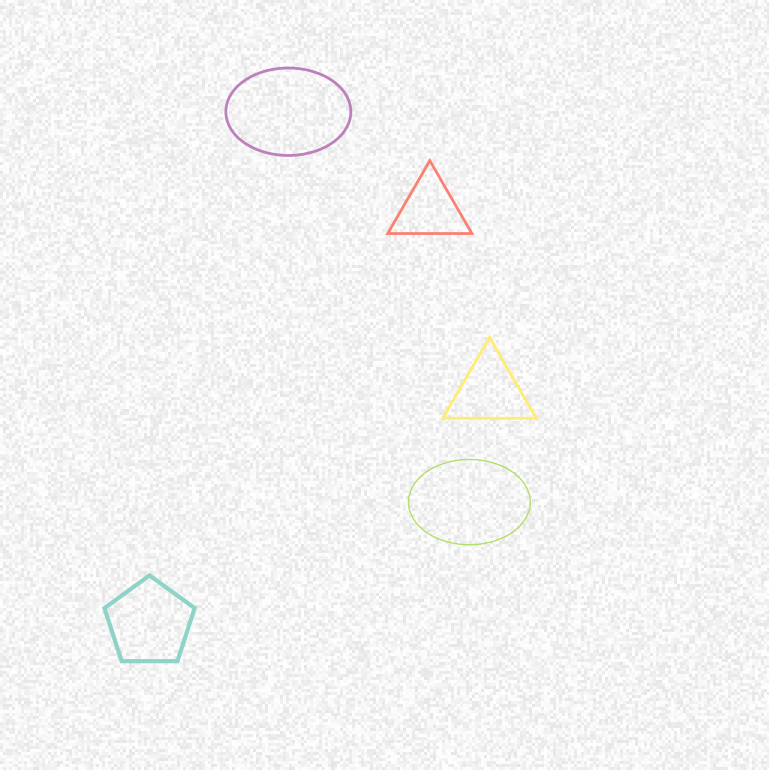[{"shape": "pentagon", "thickness": 1.5, "radius": 0.31, "center": [0.194, 0.191]}, {"shape": "triangle", "thickness": 1, "radius": 0.32, "center": [0.558, 0.728]}, {"shape": "oval", "thickness": 0.5, "radius": 0.4, "center": [0.61, 0.348]}, {"shape": "oval", "thickness": 1, "radius": 0.41, "center": [0.374, 0.855]}, {"shape": "triangle", "thickness": 1, "radius": 0.35, "center": [0.636, 0.492]}]